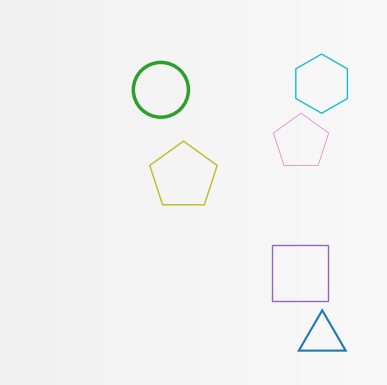[{"shape": "triangle", "thickness": 1.5, "radius": 0.35, "center": [0.832, 0.124]}, {"shape": "circle", "thickness": 2.5, "radius": 0.36, "center": [0.415, 0.767]}, {"shape": "square", "thickness": 1, "radius": 0.36, "center": [0.774, 0.29]}, {"shape": "pentagon", "thickness": 0.5, "radius": 0.38, "center": [0.777, 0.631]}, {"shape": "pentagon", "thickness": 1, "radius": 0.46, "center": [0.473, 0.542]}, {"shape": "hexagon", "thickness": 1, "radius": 0.38, "center": [0.83, 0.783]}]